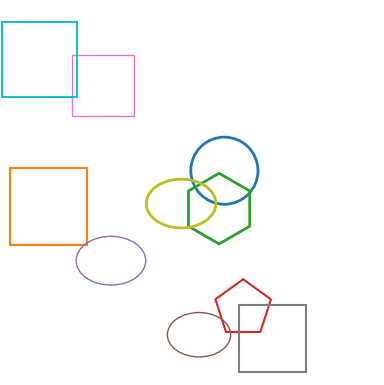[{"shape": "circle", "thickness": 2, "radius": 0.44, "center": [0.583, 0.557]}, {"shape": "square", "thickness": 1.5, "radius": 0.5, "center": [0.126, 0.464]}, {"shape": "hexagon", "thickness": 2, "radius": 0.46, "center": [0.569, 0.458]}, {"shape": "pentagon", "thickness": 1.5, "radius": 0.38, "center": [0.632, 0.199]}, {"shape": "oval", "thickness": 1, "radius": 0.45, "center": [0.288, 0.323]}, {"shape": "oval", "thickness": 1, "radius": 0.41, "center": [0.517, 0.131]}, {"shape": "square", "thickness": 1, "radius": 0.4, "center": [0.268, 0.778]}, {"shape": "square", "thickness": 1.5, "radius": 0.44, "center": [0.708, 0.121]}, {"shape": "oval", "thickness": 2, "radius": 0.45, "center": [0.47, 0.471]}, {"shape": "square", "thickness": 1.5, "radius": 0.49, "center": [0.102, 0.845]}]